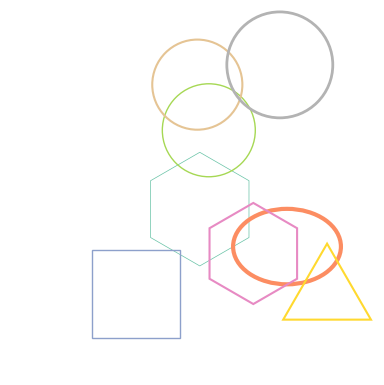[{"shape": "hexagon", "thickness": 0.5, "radius": 0.74, "center": [0.519, 0.457]}, {"shape": "oval", "thickness": 3, "radius": 0.7, "center": [0.745, 0.36]}, {"shape": "square", "thickness": 1, "radius": 0.57, "center": [0.353, 0.235]}, {"shape": "hexagon", "thickness": 1.5, "radius": 0.66, "center": [0.658, 0.342]}, {"shape": "circle", "thickness": 1, "radius": 0.6, "center": [0.542, 0.662]}, {"shape": "triangle", "thickness": 1.5, "radius": 0.66, "center": [0.85, 0.236]}, {"shape": "circle", "thickness": 1.5, "radius": 0.59, "center": [0.512, 0.78]}, {"shape": "circle", "thickness": 2, "radius": 0.69, "center": [0.727, 0.831]}]